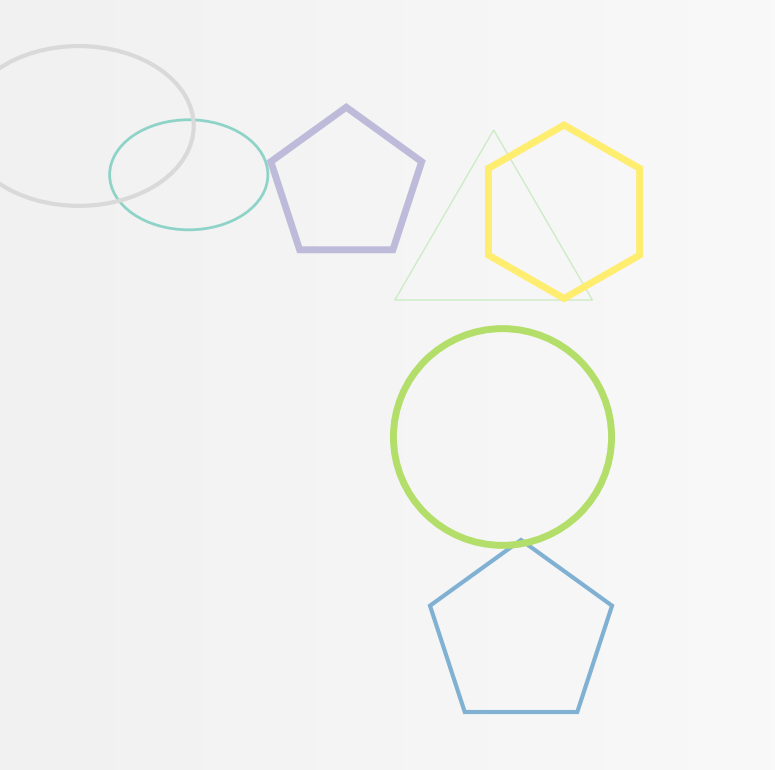[{"shape": "oval", "thickness": 1, "radius": 0.51, "center": [0.244, 0.773]}, {"shape": "pentagon", "thickness": 2.5, "radius": 0.51, "center": [0.447, 0.758]}, {"shape": "pentagon", "thickness": 1.5, "radius": 0.62, "center": [0.672, 0.175]}, {"shape": "circle", "thickness": 2.5, "radius": 0.7, "center": [0.648, 0.432]}, {"shape": "oval", "thickness": 1.5, "radius": 0.74, "center": [0.102, 0.836]}, {"shape": "triangle", "thickness": 0.5, "radius": 0.74, "center": [0.637, 0.684]}, {"shape": "hexagon", "thickness": 2.5, "radius": 0.56, "center": [0.728, 0.725]}]